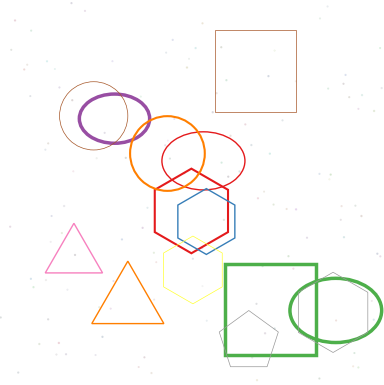[{"shape": "hexagon", "thickness": 1.5, "radius": 0.55, "center": [0.497, 0.452]}, {"shape": "oval", "thickness": 1, "radius": 0.54, "center": [0.528, 0.582]}, {"shape": "hexagon", "thickness": 1, "radius": 0.43, "center": [0.536, 0.425]}, {"shape": "oval", "thickness": 2.5, "radius": 0.6, "center": [0.872, 0.194]}, {"shape": "square", "thickness": 2.5, "radius": 0.59, "center": [0.702, 0.196]}, {"shape": "oval", "thickness": 2.5, "radius": 0.46, "center": [0.297, 0.692]}, {"shape": "circle", "thickness": 1.5, "radius": 0.49, "center": [0.435, 0.601]}, {"shape": "triangle", "thickness": 1, "radius": 0.54, "center": [0.332, 0.214]}, {"shape": "hexagon", "thickness": 0.5, "radius": 0.44, "center": [0.501, 0.299]}, {"shape": "square", "thickness": 0.5, "radius": 0.53, "center": [0.665, 0.815]}, {"shape": "circle", "thickness": 0.5, "radius": 0.44, "center": [0.243, 0.699]}, {"shape": "triangle", "thickness": 1, "radius": 0.43, "center": [0.192, 0.334]}, {"shape": "hexagon", "thickness": 0.5, "radius": 0.52, "center": [0.865, 0.189]}, {"shape": "pentagon", "thickness": 0.5, "radius": 0.4, "center": [0.646, 0.113]}]